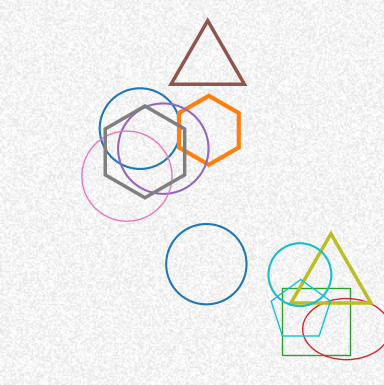[{"shape": "circle", "thickness": 1.5, "radius": 0.52, "center": [0.536, 0.314]}, {"shape": "circle", "thickness": 1.5, "radius": 0.52, "center": [0.364, 0.666]}, {"shape": "hexagon", "thickness": 3, "radius": 0.45, "center": [0.543, 0.662]}, {"shape": "square", "thickness": 1, "radius": 0.44, "center": [0.821, 0.165]}, {"shape": "oval", "thickness": 1, "radius": 0.57, "center": [0.9, 0.145]}, {"shape": "circle", "thickness": 1.5, "radius": 0.59, "center": [0.424, 0.614]}, {"shape": "triangle", "thickness": 2.5, "radius": 0.55, "center": [0.54, 0.836]}, {"shape": "circle", "thickness": 1, "radius": 0.59, "center": [0.33, 0.542]}, {"shape": "hexagon", "thickness": 2.5, "radius": 0.6, "center": [0.377, 0.605]}, {"shape": "triangle", "thickness": 2.5, "radius": 0.6, "center": [0.86, 0.273]}, {"shape": "circle", "thickness": 1.5, "radius": 0.41, "center": [0.779, 0.287]}, {"shape": "pentagon", "thickness": 1, "radius": 0.41, "center": [0.781, 0.193]}]